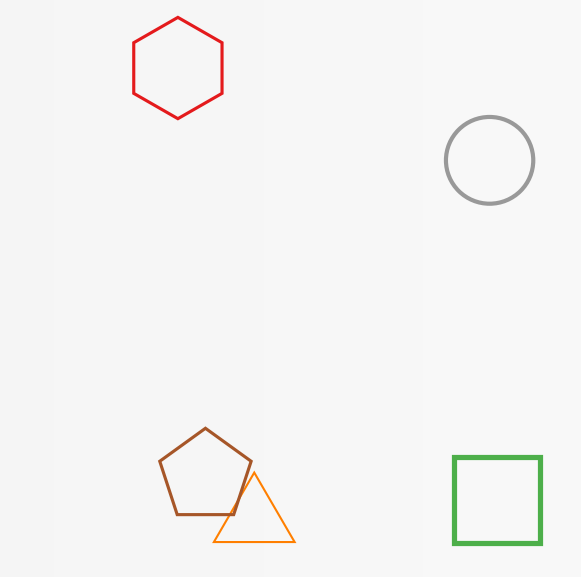[{"shape": "hexagon", "thickness": 1.5, "radius": 0.44, "center": [0.306, 0.881]}, {"shape": "square", "thickness": 2.5, "radius": 0.37, "center": [0.855, 0.134]}, {"shape": "triangle", "thickness": 1, "radius": 0.4, "center": [0.437, 0.101]}, {"shape": "pentagon", "thickness": 1.5, "radius": 0.41, "center": [0.353, 0.175]}, {"shape": "circle", "thickness": 2, "radius": 0.38, "center": [0.842, 0.721]}]